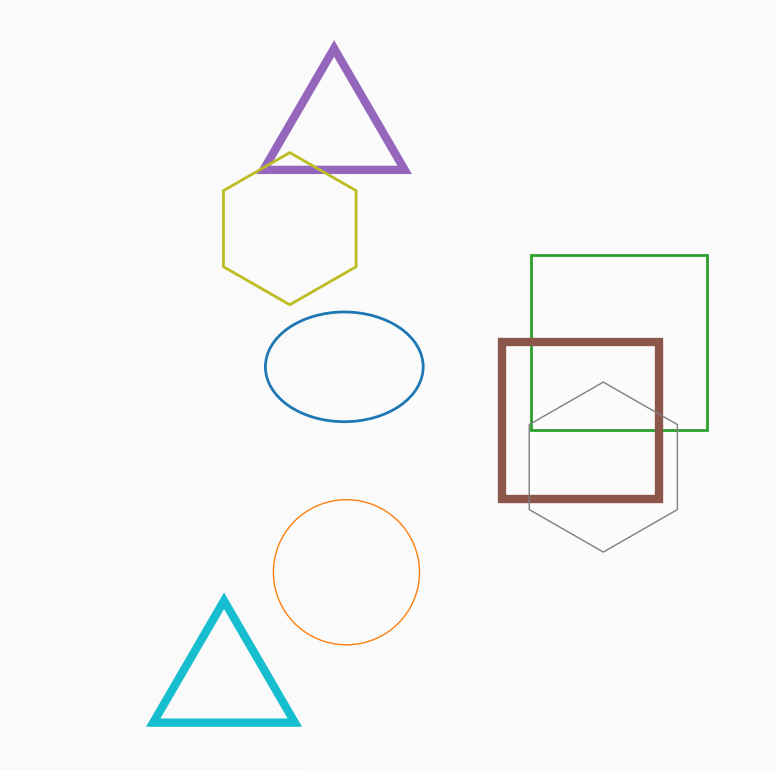[{"shape": "oval", "thickness": 1, "radius": 0.51, "center": [0.444, 0.524]}, {"shape": "circle", "thickness": 0.5, "radius": 0.47, "center": [0.447, 0.257]}, {"shape": "square", "thickness": 1, "radius": 0.57, "center": [0.799, 0.556]}, {"shape": "triangle", "thickness": 3, "radius": 0.53, "center": [0.431, 0.832]}, {"shape": "square", "thickness": 3, "radius": 0.51, "center": [0.749, 0.454]}, {"shape": "hexagon", "thickness": 0.5, "radius": 0.55, "center": [0.778, 0.393]}, {"shape": "hexagon", "thickness": 1, "radius": 0.49, "center": [0.374, 0.703]}, {"shape": "triangle", "thickness": 3, "radius": 0.53, "center": [0.289, 0.114]}]